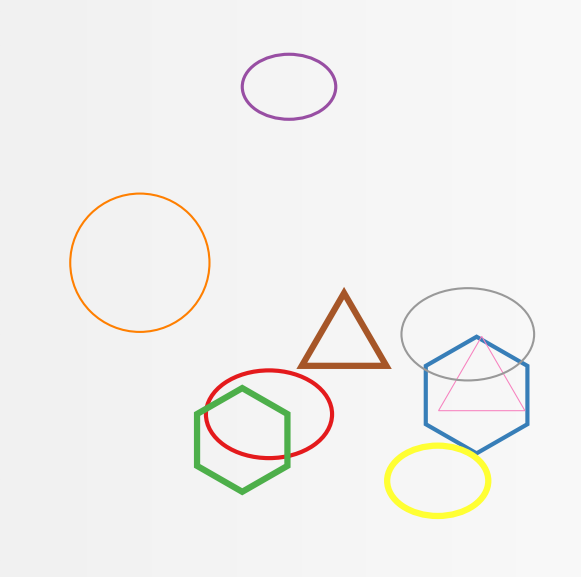[{"shape": "oval", "thickness": 2, "radius": 0.54, "center": [0.463, 0.282]}, {"shape": "hexagon", "thickness": 2, "radius": 0.5, "center": [0.82, 0.315]}, {"shape": "hexagon", "thickness": 3, "radius": 0.45, "center": [0.417, 0.237]}, {"shape": "oval", "thickness": 1.5, "radius": 0.4, "center": [0.497, 0.849]}, {"shape": "circle", "thickness": 1, "radius": 0.6, "center": [0.241, 0.544]}, {"shape": "oval", "thickness": 3, "radius": 0.44, "center": [0.753, 0.167]}, {"shape": "triangle", "thickness": 3, "radius": 0.42, "center": [0.592, 0.408]}, {"shape": "triangle", "thickness": 0.5, "radius": 0.43, "center": [0.829, 0.331]}, {"shape": "oval", "thickness": 1, "radius": 0.57, "center": [0.805, 0.42]}]